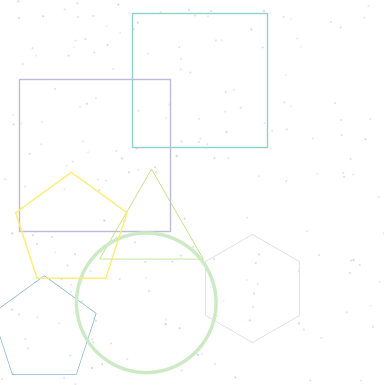[{"shape": "square", "thickness": 1, "radius": 0.87, "center": [0.518, 0.792]}, {"shape": "square", "thickness": 1, "radius": 0.99, "center": [0.245, 0.598]}, {"shape": "pentagon", "thickness": 0.5, "radius": 0.71, "center": [0.115, 0.142]}, {"shape": "triangle", "thickness": 0.5, "radius": 0.78, "center": [0.393, 0.405]}, {"shape": "hexagon", "thickness": 0.5, "radius": 0.7, "center": [0.656, 0.251]}, {"shape": "circle", "thickness": 2.5, "radius": 0.91, "center": [0.38, 0.214]}, {"shape": "pentagon", "thickness": 1, "radius": 0.76, "center": [0.185, 0.4]}]